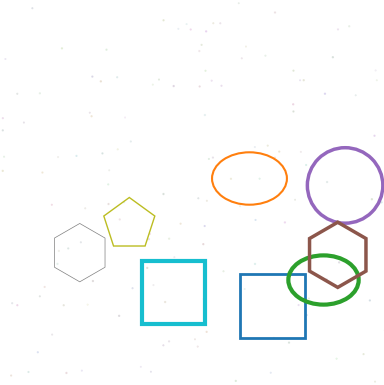[{"shape": "square", "thickness": 2, "radius": 0.42, "center": [0.708, 0.204]}, {"shape": "oval", "thickness": 1.5, "radius": 0.49, "center": [0.648, 0.536]}, {"shape": "oval", "thickness": 3, "radius": 0.46, "center": [0.84, 0.273]}, {"shape": "circle", "thickness": 2.5, "radius": 0.49, "center": [0.896, 0.518]}, {"shape": "hexagon", "thickness": 2.5, "radius": 0.42, "center": [0.877, 0.338]}, {"shape": "hexagon", "thickness": 0.5, "radius": 0.38, "center": [0.207, 0.344]}, {"shape": "pentagon", "thickness": 1, "radius": 0.35, "center": [0.336, 0.417]}, {"shape": "square", "thickness": 3, "radius": 0.41, "center": [0.45, 0.24]}]